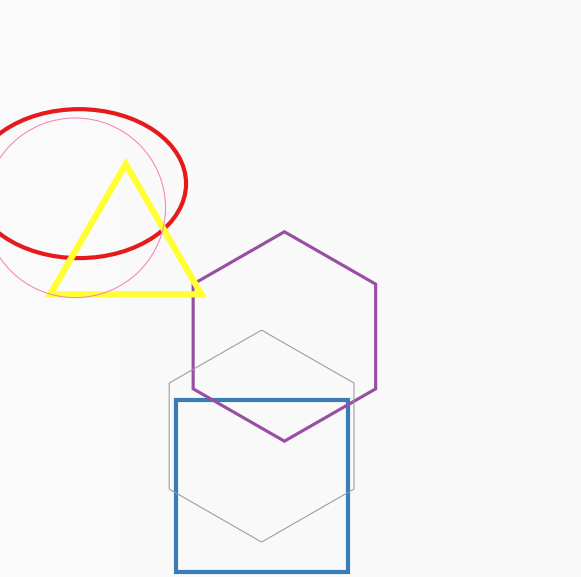[{"shape": "oval", "thickness": 2, "radius": 0.92, "center": [0.136, 0.681]}, {"shape": "square", "thickness": 2, "radius": 0.74, "center": [0.451, 0.157]}, {"shape": "hexagon", "thickness": 1.5, "radius": 0.91, "center": [0.489, 0.416]}, {"shape": "triangle", "thickness": 3, "radius": 0.75, "center": [0.216, 0.565]}, {"shape": "circle", "thickness": 0.5, "radius": 0.78, "center": [0.129, 0.639]}, {"shape": "hexagon", "thickness": 0.5, "radius": 0.92, "center": [0.45, 0.244]}]